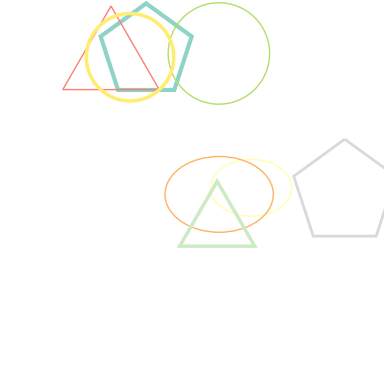[{"shape": "pentagon", "thickness": 3, "radius": 0.62, "center": [0.38, 0.867]}, {"shape": "oval", "thickness": 1, "radius": 0.53, "center": [0.653, 0.512]}, {"shape": "triangle", "thickness": 1, "radius": 0.72, "center": [0.288, 0.84]}, {"shape": "oval", "thickness": 1, "radius": 0.7, "center": [0.569, 0.495]}, {"shape": "circle", "thickness": 1, "radius": 0.66, "center": [0.569, 0.861]}, {"shape": "pentagon", "thickness": 2, "radius": 0.7, "center": [0.895, 0.499]}, {"shape": "triangle", "thickness": 2.5, "radius": 0.56, "center": [0.564, 0.417]}, {"shape": "circle", "thickness": 2.5, "radius": 0.57, "center": [0.338, 0.851]}]